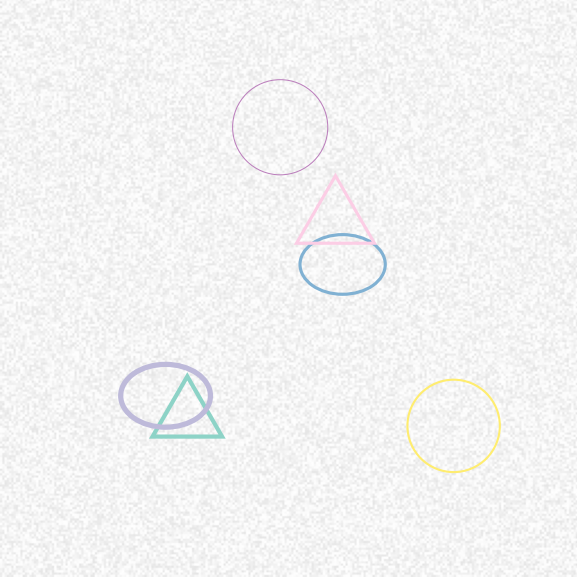[{"shape": "triangle", "thickness": 2, "radius": 0.35, "center": [0.324, 0.278]}, {"shape": "oval", "thickness": 2.5, "radius": 0.39, "center": [0.287, 0.314]}, {"shape": "oval", "thickness": 1.5, "radius": 0.37, "center": [0.593, 0.541]}, {"shape": "triangle", "thickness": 1.5, "radius": 0.39, "center": [0.581, 0.617]}, {"shape": "circle", "thickness": 0.5, "radius": 0.41, "center": [0.485, 0.779]}, {"shape": "circle", "thickness": 1, "radius": 0.4, "center": [0.786, 0.262]}]